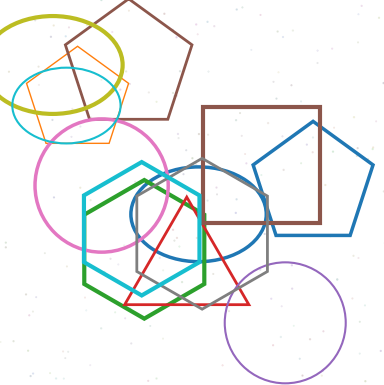[{"shape": "pentagon", "thickness": 2.5, "radius": 0.82, "center": [0.813, 0.521]}, {"shape": "oval", "thickness": 2.5, "radius": 0.88, "center": [0.516, 0.443]}, {"shape": "pentagon", "thickness": 1, "radius": 0.7, "center": [0.201, 0.74]}, {"shape": "hexagon", "thickness": 3, "radius": 0.9, "center": [0.375, 0.352]}, {"shape": "triangle", "thickness": 2, "radius": 0.93, "center": [0.485, 0.302]}, {"shape": "circle", "thickness": 1.5, "radius": 0.79, "center": [0.741, 0.161]}, {"shape": "square", "thickness": 3, "radius": 0.76, "center": [0.679, 0.572]}, {"shape": "pentagon", "thickness": 2, "radius": 0.86, "center": [0.334, 0.83]}, {"shape": "circle", "thickness": 2.5, "radius": 0.86, "center": [0.264, 0.518]}, {"shape": "hexagon", "thickness": 2, "radius": 0.98, "center": [0.525, 0.393]}, {"shape": "oval", "thickness": 3, "radius": 0.91, "center": [0.137, 0.831]}, {"shape": "oval", "thickness": 1.5, "radius": 0.7, "center": [0.173, 0.726]}, {"shape": "hexagon", "thickness": 3, "radius": 0.87, "center": [0.368, 0.406]}]